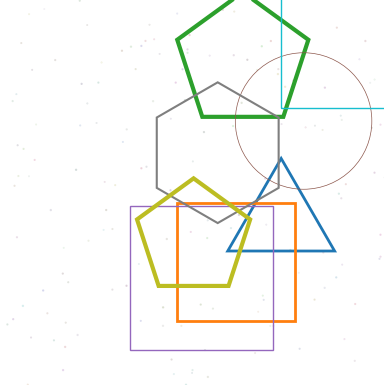[{"shape": "triangle", "thickness": 2, "radius": 0.8, "center": [0.73, 0.428]}, {"shape": "square", "thickness": 2, "radius": 0.76, "center": [0.613, 0.319]}, {"shape": "pentagon", "thickness": 3, "radius": 0.9, "center": [0.631, 0.841]}, {"shape": "square", "thickness": 1, "radius": 0.93, "center": [0.524, 0.278]}, {"shape": "circle", "thickness": 0.5, "radius": 0.89, "center": [0.788, 0.686]}, {"shape": "hexagon", "thickness": 1.5, "radius": 0.91, "center": [0.565, 0.603]}, {"shape": "pentagon", "thickness": 3, "radius": 0.77, "center": [0.503, 0.382]}, {"shape": "square", "thickness": 1, "radius": 0.74, "center": [0.877, 0.866]}]